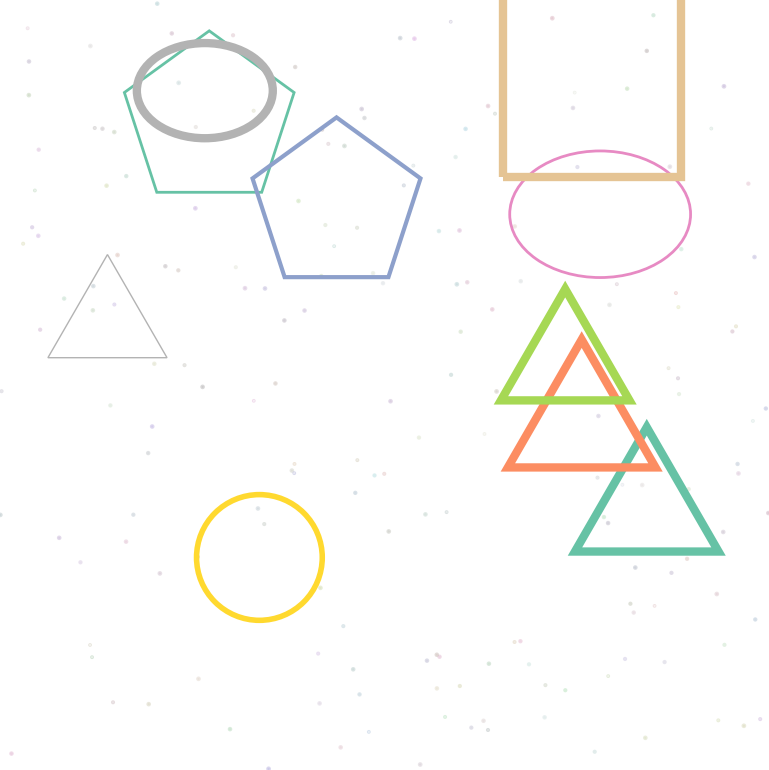[{"shape": "pentagon", "thickness": 1, "radius": 0.58, "center": [0.272, 0.844]}, {"shape": "triangle", "thickness": 3, "radius": 0.54, "center": [0.84, 0.338]}, {"shape": "triangle", "thickness": 3, "radius": 0.55, "center": [0.755, 0.448]}, {"shape": "pentagon", "thickness": 1.5, "radius": 0.57, "center": [0.437, 0.733]}, {"shape": "oval", "thickness": 1, "radius": 0.59, "center": [0.779, 0.722]}, {"shape": "triangle", "thickness": 3, "radius": 0.48, "center": [0.734, 0.528]}, {"shape": "circle", "thickness": 2, "radius": 0.41, "center": [0.337, 0.276]}, {"shape": "square", "thickness": 3, "radius": 0.58, "center": [0.768, 0.886]}, {"shape": "triangle", "thickness": 0.5, "radius": 0.45, "center": [0.14, 0.58]}, {"shape": "oval", "thickness": 3, "radius": 0.44, "center": [0.266, 0.882]}]